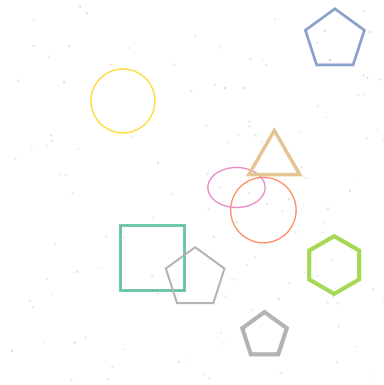[{"shape": "square", "thickness": 2, "radius": 0.42, "center": [0.395, 0.332]}, {"shape": "circle", "thickness": 1, "radius": 0.43, "center": [0.684, 0.454]}, {"shape": "pentagon", "thickness": 2, "radius": 0.4, "center": [0.87, 0.897]}, {"shape": "oval", "thickness": 1, "radius": 0.37, "center": [0.614, 0.513]}, {"shape": "hexagon", "thickness": 3, "radius": 0.37, "center": [0.868, 0.312]}, {"shape": "circle", "thickness": 1, "radius": 0.42, "center": [0.319, 0.738]}, {"shape": "triangle", "thickness": 2.5, "radius": 0.38, "center": [0.712, 0.585]}, {"shape": "pentagon", "thickness": 1.5, "radius": 0.4, "center": [0.507, 0.278]}, {"shape": "pentagon", "thickness": 3, "radius": 0.3, "center": [0.687, 0.129]}]